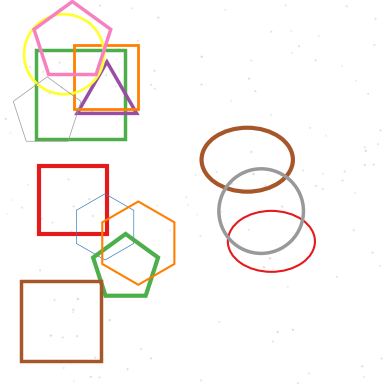[{"shape": "oval", "thickness": 1.5, "radius": 0.57, "center": [0.705, 0.373]}, {"shape": "square", "thickness": 3, "radius": 0.44, "center": [0.19, 0.48]}, {"shape": "hexagon", "thickness": 0.5, "radius": 0.43, "center": [0.273, 0.411]}, {"shape": "pentagon", "thickness": 3, "radius": 0.44, "center": [0.326, 0.304]}, {"shape": "square", "thickness": 2.5, "radius": 0.58, "center": [0.21, 0.755]}, {"shape": "triangle", "thickness": 2.5, "radius": 0.45, "center": [0.278, 0.75]}, {"shape": "hexagon", "thickness": 1.5, "radius": 0.54, "center": [0.359, 0.368]}, {"shape": "square", "thickness": 2, "radius": 0.42, "center": [0.274, 0.8]}, {"shape": "circle", "thickness": 2, "radius": 0.52, "center": [0.166, 0.859]}, {"shape": "oval", "thickness": 3, "radius": 0.59, "center": [0.642, 0.585]}, {"shape": "square", "thickness": 2.5, "radius": 0.52, "center": [0.159, 0.166]}, {"shape": "pentagon", "thickness": 2.5, "radius": 0.52, "center": [0.188, 0.891]}, {"shape": "circle", "thickness": 2.5, "radius": 0.55, "center": [0.678, 0.452]}, {"shape": "pentagon", "thickness": 0.5, "radius": 0.46, "center": [0.123, 0.708]}]